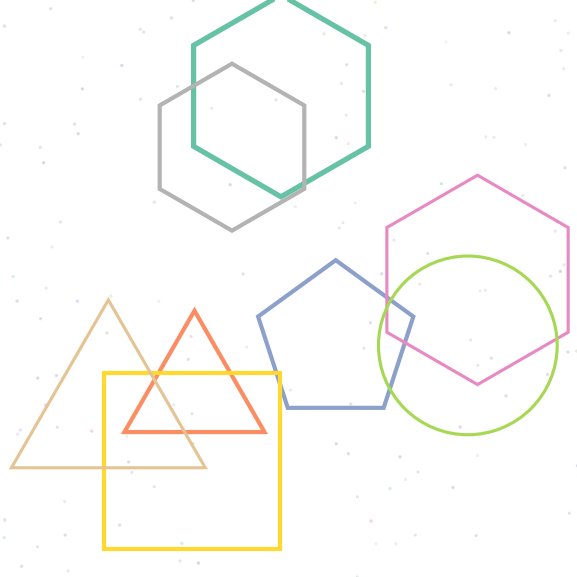[{"shape": "hexagon", "thickness": 2.5, "radius": 0.87, "center": [0.487, 0.833]}, {"shape": "triangle", "thickness": 2, "radius": 0.7, "center": [0.337, 0.321]}, {"shape": "pentagon", "thickness": 2, "radius": 0.71, "center": [0.581, 0.407]}, {"shape": "hexagon", "thickness": 1.5, "radius": 0.91, "center": [0.827, 0.514]}, {"shape": "circle", "thickness": 1.5, "radius": 0.77, "center": [0.81, 0.401]}, {"shape": "square", "thickness": 2, "radius": 0.76, "center": [0.332, 0.201]}, {"shape": "triangle", "thickness": 1.5, "radius": 0.97, "center": [0.188, 0.286]}, {"shape": "hexagon", "thickness": 2, "radius": 0.72, "center": [0.402, 0.744]}]